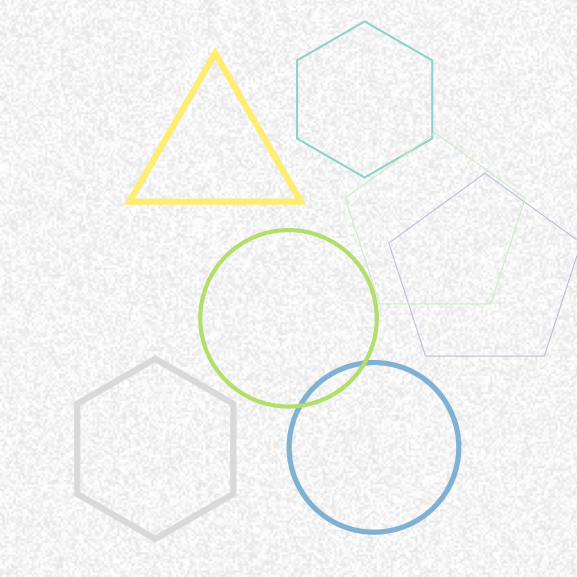[{"shape": "hexagon", "thickness": 1, "radius": 0.68, "center": [0.631, 0.827]}, {"shape": "pentagon", "thickness": 0.5, "radius": 0.88, "center": [0.84, 0.524]}, {"shape": "circle", "thickness": 2.5, "radius": 0.73, "center": [0.648, 0.224]}, {"shape": "circle", "thickness": 2, "radius": 0.76, "center": [0.5, 0.448]}, {"shape": "hexagon", "thickness": 3, "radius": 0.78, "center": [0.269, 0.222]}, {"shape": "pentagon", "thickness": 0.5, "radius": 0.82, "center": [0.754, 0.605]}, {"shape": "triangle", "thickness": 3, "radius": 0.86, "center": [0.373, 0.736]}]